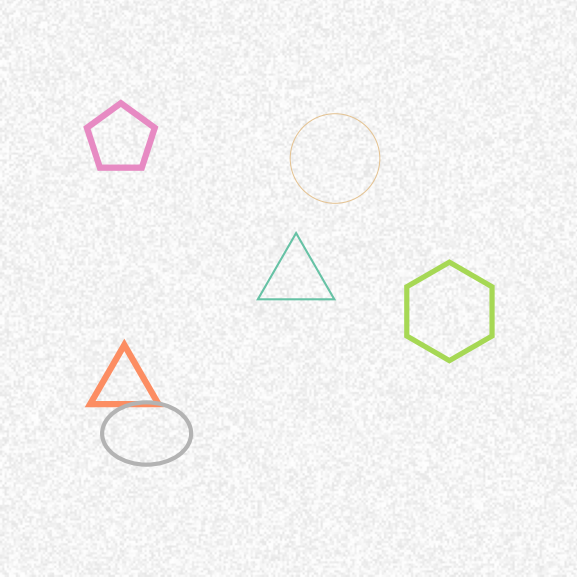[{"shape": "triangle", "thickness": 1, "radius": 0.38, "center": [0.513, 0.519]}, {"shape": "triangle", "thickness": 3, "radius": 0.34, "center": [0.215, 0.334]}, {"shape": "pentagon", "thickness": 3, "radius": 0.31, "center": [0.209, 0.759]}, {"shape": "hexagon", "thickness": 2.5, "radius": 0.43, "center": [0.778, 0.46]}, {"shape": "circle", "thickness": 0.5, "radius": 0.39, "center": [0.58, 0.725]}, {"shape": "oval", "thickness": 2, "radius": 0.39, "center": [0.254, 0.248]}]